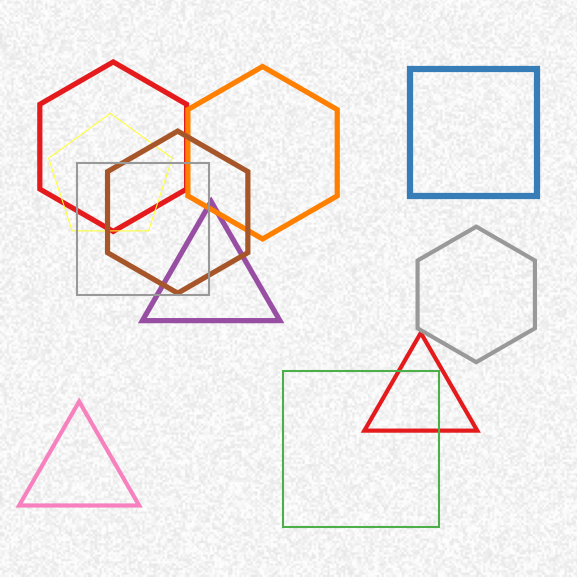[{"shape": "hexagon", "thickness": 2.5, "radius": 0.73, "center": [0.196, 0.745]}, {"shape": "triangle", "thickness": 2, "radius": 0.56, "center": [0.729, 0.31]}, {"shape": "square", "thickness": 3, "radius": 0.55, "center": [0.82, 0.77]}, {"shape": "square", "thickness": 1, "radius": 0.68, "center": [0.625, 0.221]}, {"shape": "triangle", "thickness": 2.5, "radius": 0.69, "center": [0.366, 0.513]}, {"shape": "hexagon", "thickness": 2.5, "radius": 0.75, "center": [0.455, 0.735]}, {"shape": "pentagon", "thickness": 0.5, "radius": 0.56, "center": [0.191, 0.69]}, {"shape": "hexagon", "thickness": 2.5, "radius": 0.7, "center": [0.308, 0.632]}, {"shape": "triangle", "thickness": 2, "radius": 0.6, "center": [0.137, 0.184]}, {"shape": "square", "thickness": 1, "radius": 0.57, "center": [0.248, 0.603]}, {"shape": "hexagon", "thickness": 2, "radius": 0.59, "center": [0.825, 0.489]}]